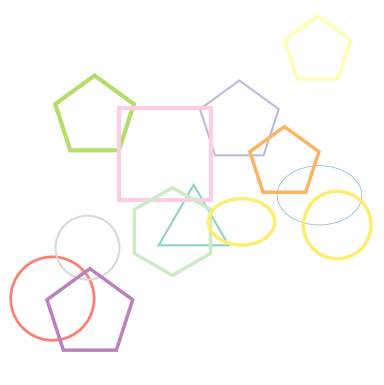[{"shape": "triangle", "thickness": 1.5, "radius": 0.52, "center": [0.503, 0.415]}, {"shape": "pentagon", "thickness": 2.5, "radius": 0.45, "center": [0.825, 0.868]}, {"shape": "pentagon", "thickness": 1.5, "radius": 0.54, "center": [0.622, 0.683]}, {"shape": "circle", "thickness": 2, "radius": 0.54, "center": [0.136, 0.225]}, {"shape": "oval", "thickness": 0.5, "radius": 0.55, "center": [0.83, 0.493]}, {"shape": "pentagon", "thickness": 2.5, "radius": 0.47, "center": [0.739, 0.577]}, {"shape": "pentagon", "thickness": 3, "radius": 0.54, "center": [0.246, 0.696]}, {"shape": "square", "thickness": 3, "radius": 0.6, "center": [0.429, 0.599]}, {"shape": "circle", "thickness": 1.5, "radius": 0.42, "center": [0.227, 0.357]}, {"shape": "pentagon", "thickness": 2.5, "radius": 0.59, "center": [0.233, 0.185]}, {"shape": "hexagon", "thickness": 2.5, "radius": 0.57, "center": [0.448, 0.399]}, {"shape": "circle", "thickness": 2.5, "radius": 0.44, "center": [0.876, 0.416]}, {"shape": "oval", "thickness": 2.5, "radius": 0.43, "center": [0.628, 0.424]}]